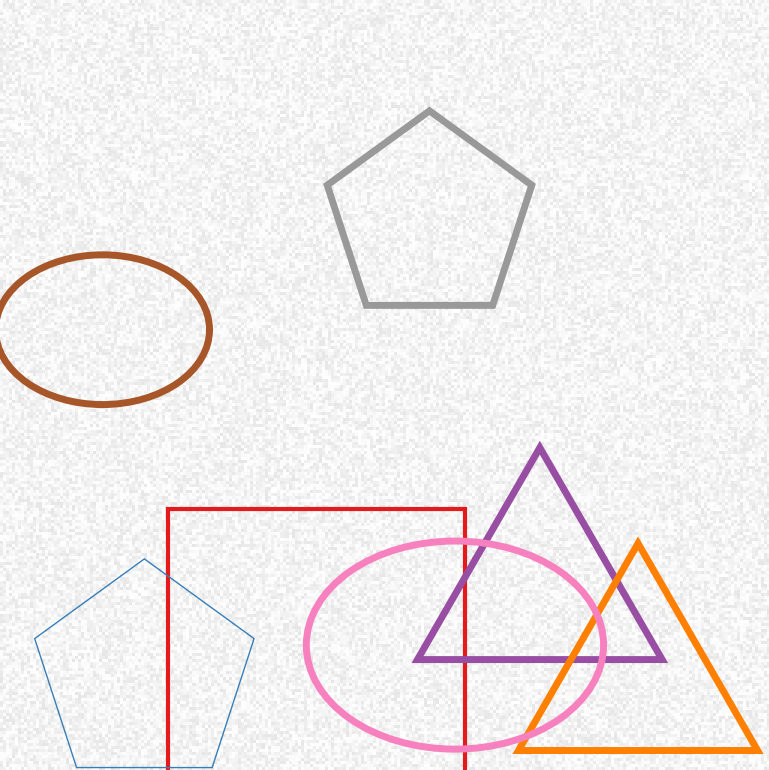[{"shape": "square", "thickness": 1.5, "radius": 0.96, "center": [0.411, 0.147]}, {"shape": "pentagon", "thickness": 0.5, "radius": 0.75, "center": [0.187, 0.124]}, {"shape": "triangle", "thickness": 2.5, "radius": 0.92, "center": [0.701, 0.235]}, {"shape": "triangle", "thickness": 2.5, "radius": 0.9, "center": [0.829, 0.115]}, {"shape": "oval", "thickness": 2.5, "radius": 0.69, "center": [0.133, 0.572]}, {"shape": "oval", "thickness": 2.5, "radius": 0.97, "center": [0.591, 0.162]}, {"shape": "pentagon", "thickness": 2.5, "radius": 0.7, "center": [0.558, 0.716]}]